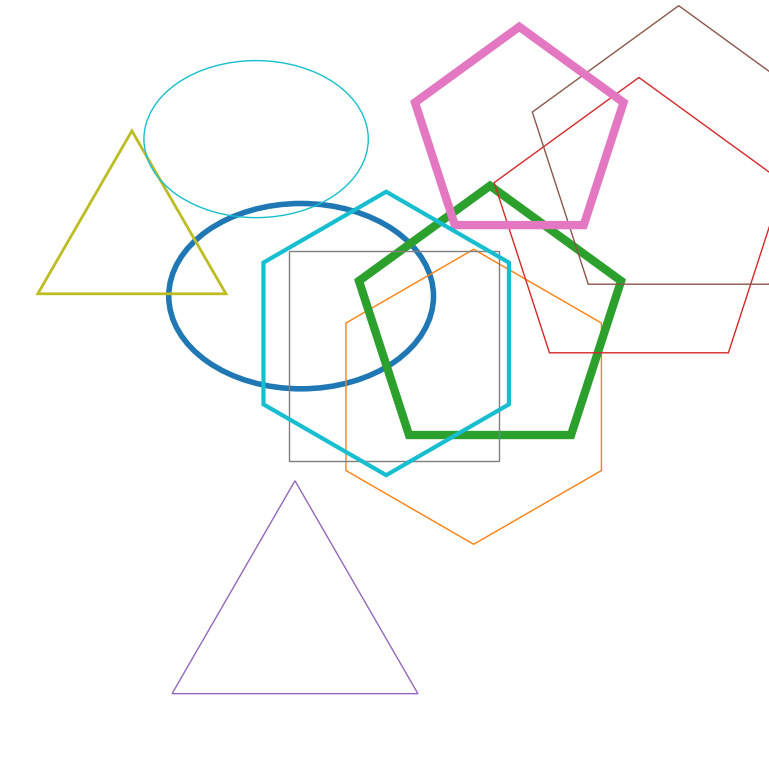[{"shape": "oval", "thickness": 2, "radius": 0.86, "center": [0.391, 0.615]}, {"shape": "hexagon", "thickness": 0.5, "radius": 0.96, "center": [0.615, 0.485]}, {"shape": "pentagon", "thickness": 3, "radius": 0.89, "center": [0.636, 0.58]}, {"shape": "pentagon", "thickness": 0.5, "radius": 0.99, "center": [0.83, 0.702]}, {"shape": "triangle", "thickness": 0.5, "radius": 0.92, "center": [0.383, 0.191]}, {"shape": "pentagon", "thickness": 0.5, "radius": 1.0, "center": [0.881, 0.793]}, {"shape": "pentagon", "thickness": 3, "radius": 0.71, "center": [0.674, 0.823]}, {"shape": "square", "thickness": 0.5, "radius": 0.68, "center": [0.512, 0.538]}, {"shape": "triangle", "thickness": 1, "radius": 0.71, "center": [0.171, 0.689]}, {"shape": "oval", "thickness": 0.5, "radius": 0.73, "center": [0.333, 0.819]}, {"shape": "hexagon", "thickness": 1.5, "radius": 0.92, "center": [0.502, 0.567]}]